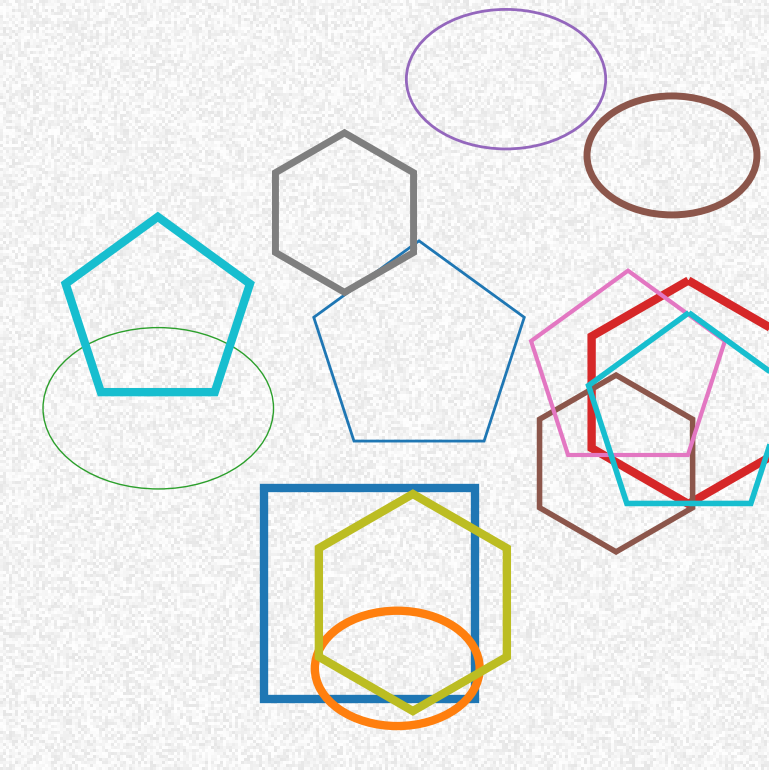[{"shape": "square", "thickness": 3, "radius": 0.69, "center": [0.48, 0.229]}, {"shape": "pentagon", "thickness": 1, "radius": 0.72, "center": [0.544, 0.543]}, {"shape": "oval", "thickness": 3, "radius": 0.53, "center": [0.516, 0.132]}, {"shape": "oval", "thickness": 0.5, "radius": 0.75, "center": [0.206, 0.47]}, {"shape": "hexagon", "thickness": 3, "radius": 0.73, "center": [0.894, 0.491]}, {"shape": "oval", "thickness": 1, "radius": 0.65, "center": [0.657, 0.897]}, {"shape": "hexagon", "thickness": 2, "radius": 0.57, "center": [0.8, 0.398]}, {"shape": "oval", "thickness": 2.5, "radius": 0.55, "center": [0.873, 0.798]}, {"shape": "pentagon", "thickness": 1.5, "radius": 0.66, "center": [0.816, 0.516]}, {"shape": "hexagon", "thickness": 2.5, "radius": 0.52, "center": [0.447, 0.724]}, {"shape": "hexagon", "thickness": 3, "radius": 0.7, "center": [0.536, 0.218]}, {"shape": "pentagon", "thickness": 3, "radius": 0.63, "center": [0.205, 0.593]}, {"shape": "pentagon", "thickness": 2, "radius": 0.68, "center": [0.895, 0.457]}]